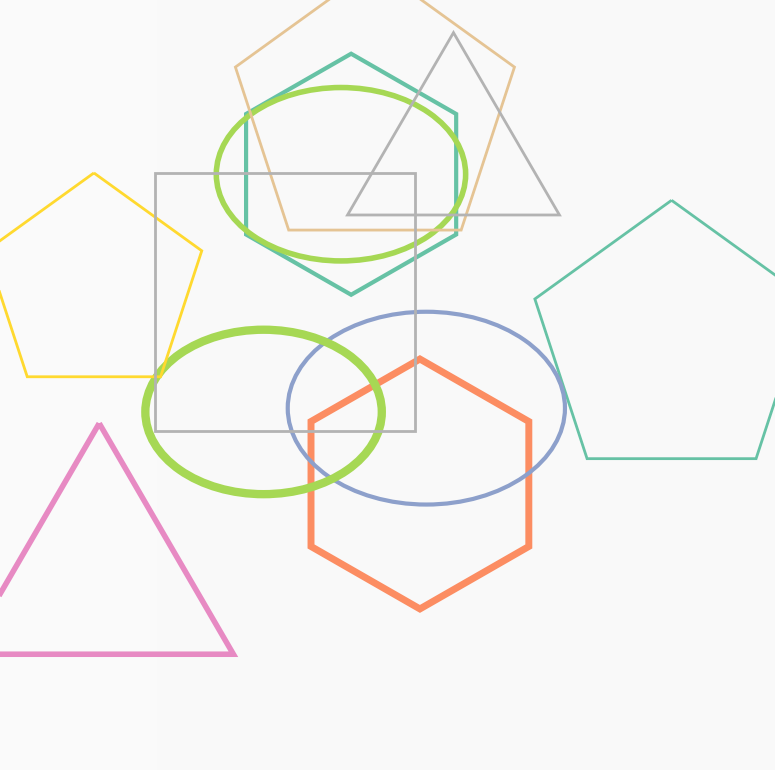[{"shape": "hexagon", "thickness": 1.5, "radius": 0.78, "center": [0.453, 0.774]}, {"shape": "pentagon", "thickness": 1, "radius": 0.93, "center": [0.867, 0.554]}, {"shape": "hexagon", "thickness": 2.5, "radius": 0.81, "center": [0.542, 0.371]}, {"shape": "oval", "thickness": 1.5, "radius": 0.89, "center": [0.55, 0.47]}, {"shape": "triangle", "thickness": 2, "radius": 1.0, "center": [0.128, 0.25]}, {"shape": "oval", "thickness": 2, "radius": 0.8, "center": [0.44, 0.774]}, {"shape": "oval", "thickness": 3, "radius": 0.76, "center": [0.34, 0.465]}, {"shape": "pentagon", "thickness": 1, "radius": 0.73, "center": [0.121, 0.629]}, {"shape": "pentagon", "thickness": 1, "radius": 0.95, "center": [0.484, 0.854]}, {"shape": "triangle", "thickness": 1, "radius": 0.79, "center": [0.585, 0.8]}, {"shape": "square", "thickness": 1, "radius": 0.84, "center": [0.368, 0.608]}]